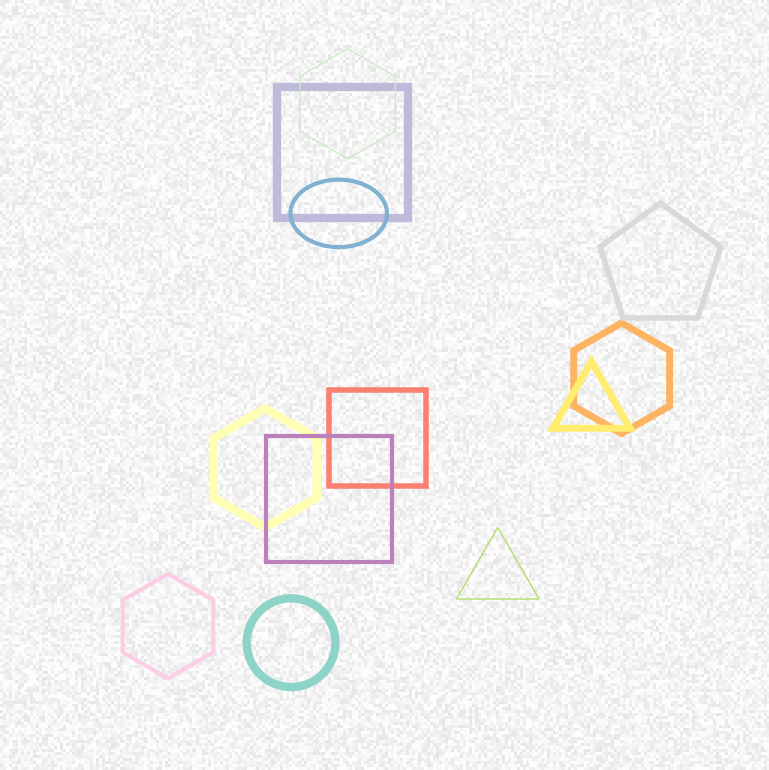[{"shape": "circle", "thickness": 3, "radius": 0.29, "center": [0.378, 0.165]}, {"shape": "hexagon", "thickness": 3, "radius": 0.39, "center": [0.344, 0.392]}, {"shape": "square", "thickness": 3, "radius": 0.43, "center": [0.445, 0.802]}, {"shape": "square", "thickness": 2, "radius": 0.31, "center": [0.49, 0.431]}, {"shape": "oval", "thickness": 1.5, "radius": 0.31, "center": [0.44, 0.723]}, {"shape": "hexagon", "thickness": 2.5, "radius": 0.36, "center": [0.807, 0.509]}, {"shape": "triangle", "thickness": 0.5, "radius": 0.31, "center": [0.646, 0.253]}, {"shape": "hexagon", "thickness": 1.5, "radius": 0.34, "center": [0.218, 0.187]}, {"shape": "pentagon", "thickness": 2, "radius": 0.41, "center": [0.858, 0.654]}, {"shape": "square", "thickness": 1.5, "radius": 0.41, "center": [0.427, 0.352]}, {"shape": "hexagon", "thickness": 0.5, "radius": 0.36, "center": [0.451, 0.865]}, {"shape": "triangle", "thickness": 2.5, "radius": 0.29, "center": [0.768, 0.473]}]